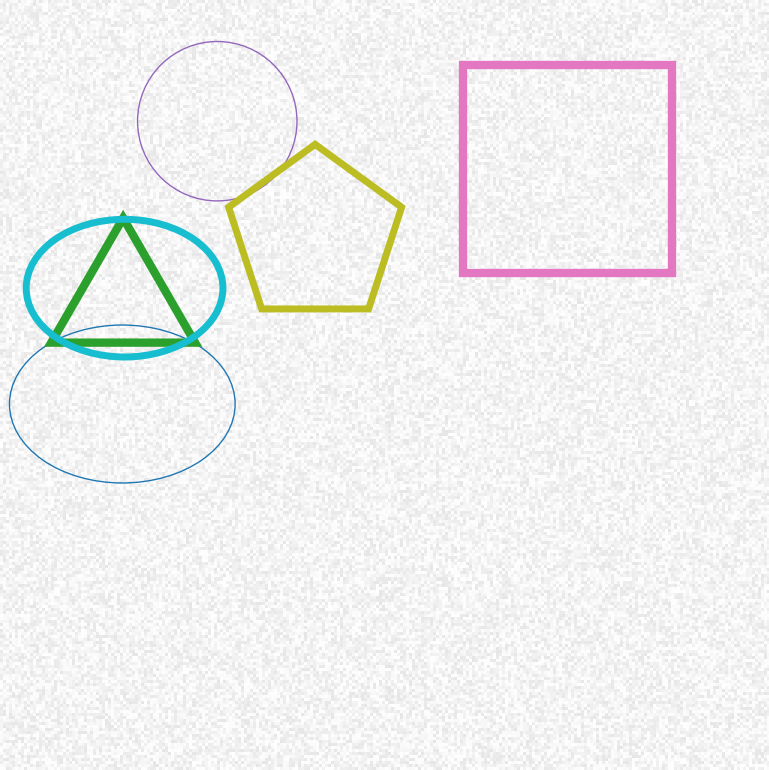[{"shape": "oval", "thickness": 0.5, "radius": 0.73, "center": [0.159, 0.475]}, {"shape": "triangle", "thickness": 3, "radius": 0.54, "center": [0.16, 0.609]}, {"shape": "circle", "thickness": 0.5, "radius": 0.52, "center": [0.282, 0.843]}, {"shape": "square", "thickness": 3, "radius": 0.68, "center": [0.737, 0.78]}, {"shape": "pentagon", "thickness": 2.5, "radius": 0.59, "center": [0.409, 0.694]}, {"shape": "oval", "thickness": 2.5, "radius": 0.64, "center": [0.162, 0.626]}]